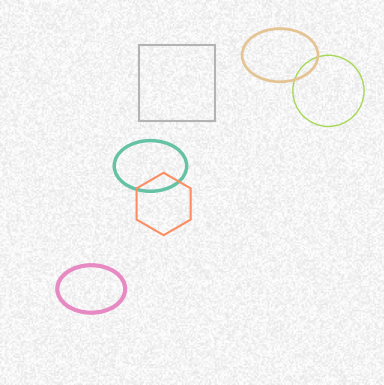[{"shape": "oval", "thickness": 2.5, "radius": 0.47, "center": [0.391, 0.569]}, {"shape": "hexagon", "thickness": 1.5, "radius": 0.41, "center": [0.425, 0.47]}, {"shape": "oval", "thickness": 3, "radius": 0.44, "center": [0.237, 0.249]}, {"shape": "circle", "thickness": 1, "radius": 0.46, "center": [0.853, 0.764]}, {"shape": "oval", "thickness": 2, "radius": 0.49, "center": [0.727, 0.857]}, {"shape": "square", "thickness": 1.5, "radius": 0.49, "center": [0.459, 0.785]}]